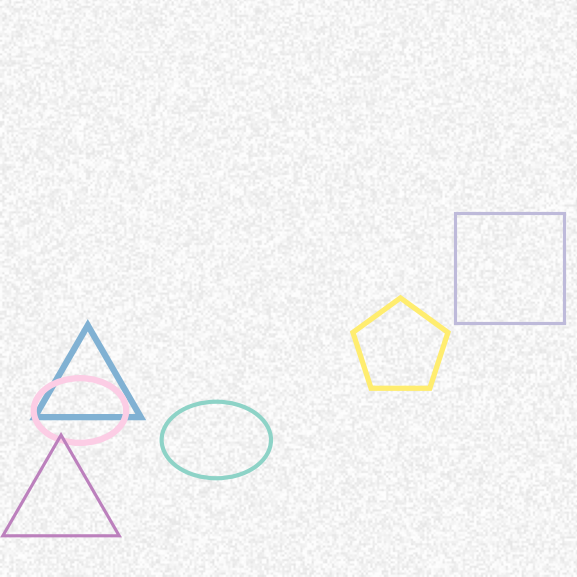[{"shape": "oval", "thickness": 2, "radius": 0.47, "center": [0.375, 0.237]}, {"shape": "square", "thickness": 1.5, "radius": 0.47, "center": [0.882, 0.535]}, {"shape": "triangle", "thickness": 3, "radius": 0.53, "center": [0.152, 0.33]}, {"shape": "oval", "thickness": 3, "radius": 0.4, "center": [0.138, 0.288]}, {"shape": "triangle", "thickness": 1.5, "radius": 0.58, "center": [0.106, 0.13]}, {"shape": "pentagon", "thickness": 2.5, "radius": 0.43, "center": [0.693, 0.397]}]